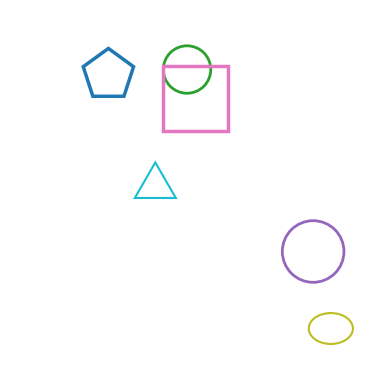[{"shape": "pentagon", "thickness": 2.5, "radius": 0.34, "center": [0.282, 0.806]}, {"shape": "circle", "thickness": 2, "radius": 0.31, "center": [0.486, 0.819]}, {"shape": "circle", "thickness": 2, "radius": 0.4, "center": [0.813, 0.347]}, {"shape": "square", "thickness": 2.5, "radius": 0.42, "center": [0.509, 0.743]}, {"shape": "oval", "thickness": 1.5, "radius": 0.29, "center": [0.859, 0.147]}, {"shape": "triangle", "thickness": 1.5, "radius": 0.31, "center": [0.403, 0.517]}]